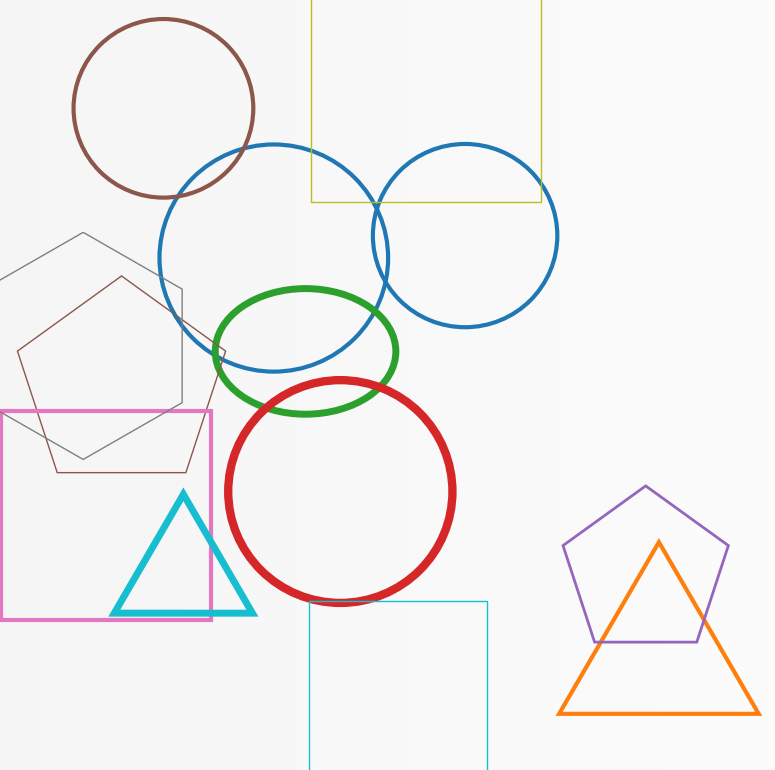[{"shape": "circle", "thickness": 1.5, "radius": 0.59, "center": [0.6, 0.694]}, {"shape": "circle", "thickness": 1.5, "radius": 0.74, "center": [0.353, 0.665]}, {"shape": "triangle", "thickness": 1.5, "radius": 0.74, "center": [0.85, 0.147]}, {"shape": "oval", "thickness": 2.5, "radius": 0.58, "center": [0.394, 0.544]}, {"shape": "circle", "thickness": 3, "radius": 0.72, "center": [0.439, 0.362]}, {"shape": "pentagon", "thickness": 1, "radius": 0.56, "center": [0.833, 0.257]}, {"shape": "circle", "thickness": 1.5, "radius": 0.58, "center": [0.211, 0.859]}, {"shape": "pentagon", "thickness": 0.5, "radius": 0.71, "center": [0.157, 0.5]}, {"shape": "square", "thickness": 1.5, "radius": 0.68, "center": [0.137, 0.33]}, {"shape": "hexagon", "thickness": 0.5, "radius": 0.74, "center": [0.107, 0.551]}, {"shape": "square", "thickness": 0.5, "radius": 0.74, "center": [0.549, 0.886]}, {"shape": "square", "thickness": 0.5, "radius": 0.57, "center": [0.514, 0.104]}, {"shape": "triangle", "thickness": 2.5, "radius": 0.51, "center": [0.237, 0.255]}]